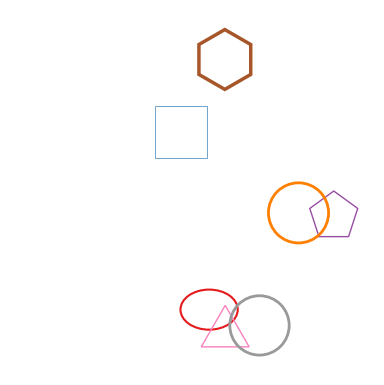[{"shape": "oval", "thickness": 1.5, "radius": 0.37, "center": [0.543, 0.196]}, {"shape": "square", "thickness": 0.5, "radius": 0.34, "center": [0.471, 0.656]}, {"shape": "pentagon", "thickness": 1, "radius": 0.33, "center": [0.867, 0.438]}, {"shape": "circle", "thickness": 2, "radius": 0.39, "center": [0.775, 0.447]}, {"shape": "hexagon", "thickness": 2.5, "radius": 0.39, "center": [0.584, 0.845]}, {"shape": "triangle", "thickness": 1, "radius": 0.36, "center": [0.585, 0.135]}, {"shape": "circle", "thickness": 2, "radius": 0.39, "center": [0.674, 0.155]}]